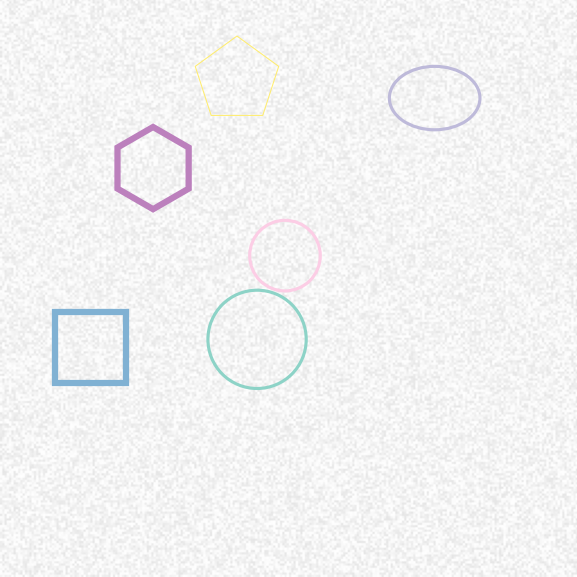[{"shape": "circle", "thickness": 1.5, "radius": 0.43, "center": [0.445, 0.412]}, {"shape": "oval", "thickness": 1.5, "radius": 0.39, "center": [0.753, 0.829]}, {"shape": "square", "thickness": 3, "radius": 0.31, "center": [0.157, 0.397]}, {"shape": "circle", "thickness": 1.5, "radius": 0.31, "center": [0.493, 0.556]}, {"shape": "hexagon", "thickness": 3, "radius": 0.36, "center": [0.265, 0.708]}, {"shape": "pentagon", "thickness": 0.5, "radius": 0.38, "center": [0.41, 0.861]}]